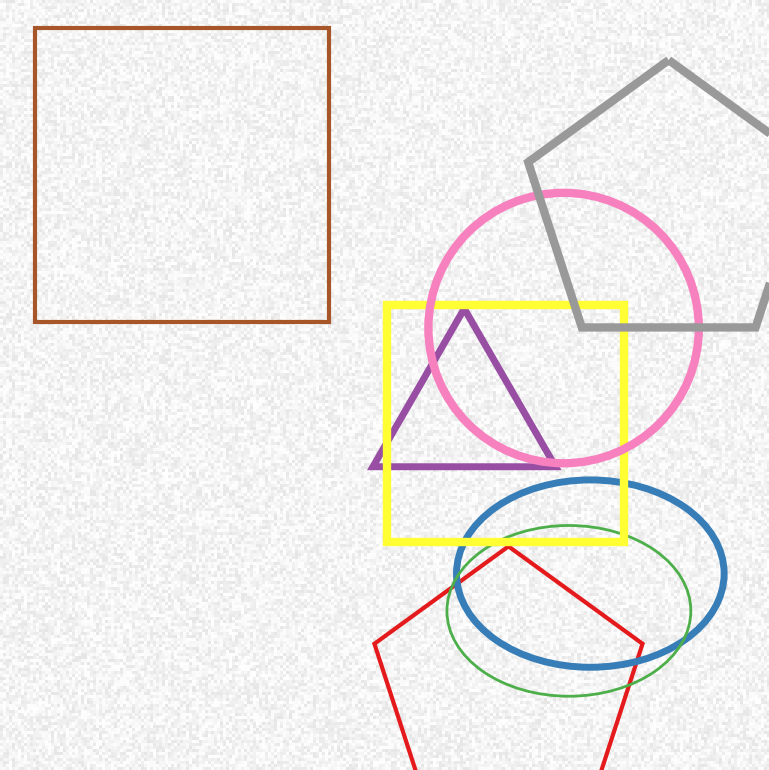[{"shape": "pentagon", "thickness": 1.5, "radius": 0.92, "center": [0.66, 0.107]}, {"shape": "oval", "thickness": 2.5, "radius": 0.87, "center": [0.767, 0.255]}, {"shape": "oval", "thickness": 1, "radius": 0.79, "center": [0.739, 0.207]}, {"shape": "triangle", "thickness": 2.5, "radius": 0.68, "center": [0.603, 0.462]}, {"shape": "square", "thickness": 3, "radius": 0.77, "center": [0.656, 0.45]}, {"shape": "square", "thickness": 1.5, "radius": 0.95, "center": [0.236, 0.773]}, {"shape": "circle", "thickness": 3, "radius": 0.88, "center": [0.732, 0.574]}, {"shape": "pentagon", "thickness": 3, "radius": 0.96, "center": [0.868, 0.73]}]